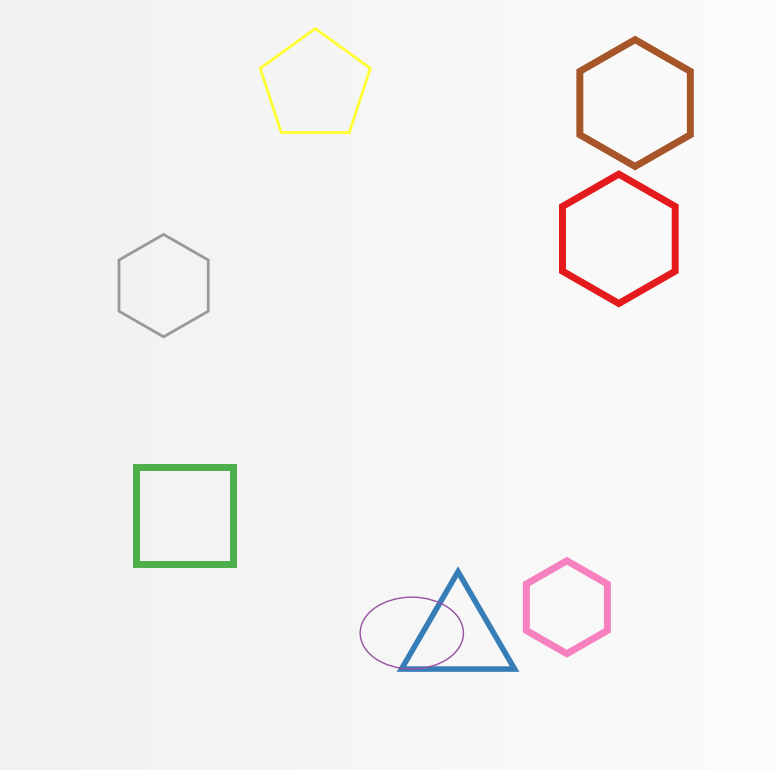[{"shape": "hexagon", "thickness": 2.5, "radius": 0.42, "center": [0.799, 0.69]}, {"shape": "triangle", "thickness": 2, "radius": 0.42, "center": [0.591, 0.173]}, {"shape": "square", "thickness": 2.5, "radius": 0.31, "center": [0.238, 0.33]}, {"shape": "oval", "thickness": 0.5, "radius": 0.33, "center": [0.531, 0.178]}, {"shape": "pentagon", "thickness": 1, "radius": 0.37, "center": [0.407, 0.888]}, {"shape": "hexagon", "thickness": 2.5, "radius": 0.41, "center": [0.819, 0.866]}, {"shape": "hexagon", "thickness": 2.5, "radius": 0.3, "center": [0.731, 0.211]}, {"shape": "hexagon", "thickness": 1, "radius": 0.33, "center": [0.211, 0.629]}]